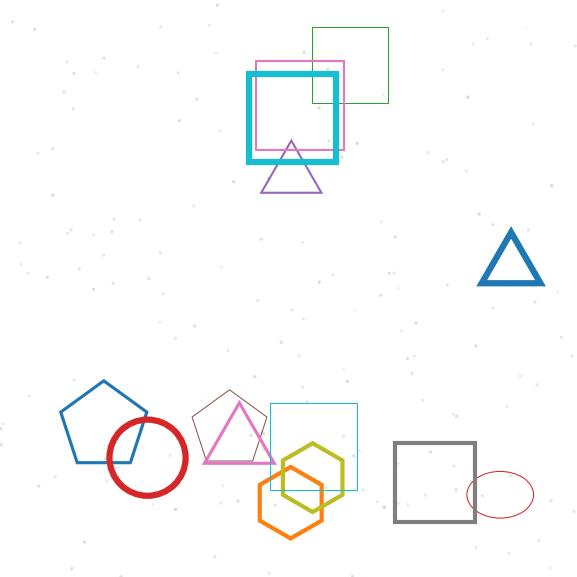[{"shape": "triangle", "thickness": 3, "radius": 0.29, "center": [0.885, 0.538]}, {"shape": "pentagon", "thickness": 1.5, "radius": 0.39, "center": [0.18, 0.261]}, {"shape": "hexagon", "thickness": 2, "radius": 0.31, "center": [0.503, 0.129]}, {"shape": "square", "thickness": 0.5, "radius": 0.33, "center": [0.607, 0.887]}, {"shape": "circle", "thickness": 3, "radius": 0.33, "center": [0.255, 0.207]}, {"shape": "oval", "thickness": 0.5, "radius": 0.29, "center": [0.866, 0.142]}, {"shape": "triangle", "thickness": 1, "radius": 0.3, "center": [0.504, 0.695]}, {"shape": "pentagon", "thickness": 0.5, "radius": 0.34, "center": [0.397, 0.256]}, {"shape": "triangle", "thickness": 1.5, "radius": 0.35, "center": [0.414, 0.232]}, {"shape": "square", "thickness": 1, "radius": 0.38, "center": [0.52, 0.816]}, {"shape": "square", "thickness": 2, "radius": 0.35, "center": [0.753, 0.164]}, {"shape": "hexagon", "thickness": 2, "radius": 0.3, "center": [0.541, 0.172]}, {"shape": "square", "thickness": 3, "radius": 0.38, "center": [0.507, 0.795]}, {"shape": "square", "thickness": 0.5, "radius": 0.38, "center": [0.543, 0.226]}]